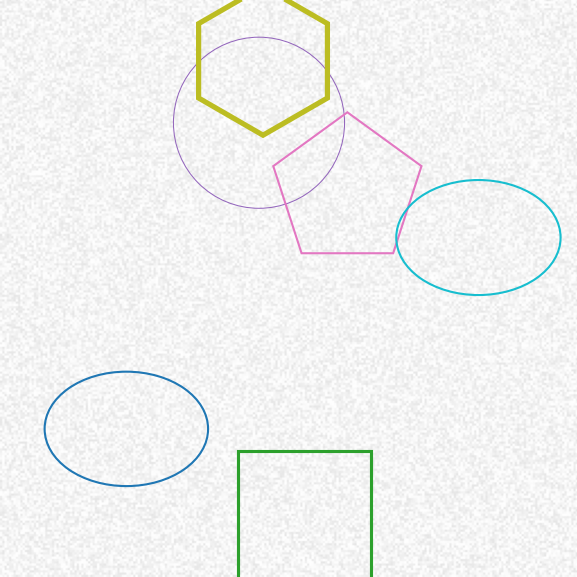[{"shape": "oval", "thickness": 1, "radius": 0.71, "center": [0.219, 0.256]}, {"shape": "square", "thickness": 1.5, "radius": 0.58, "center": [0.528, 0.104]}, {"shape": "circle", "thickness": 0.5, "radius": 0.74, "center": [0.448, 0.787]}, {"shape": "pentagon", "thickness": 1, "radius": 0.67, "center": [0.602, 0.67]}, {"shape": "hexagon", "thickness": 2.5, "radius": 0.64, "center": [0.455, 0.894]}, {"shape": "oval", "thickness": 1, "radius": 0.71, "center": [0.828, 0.588]}]